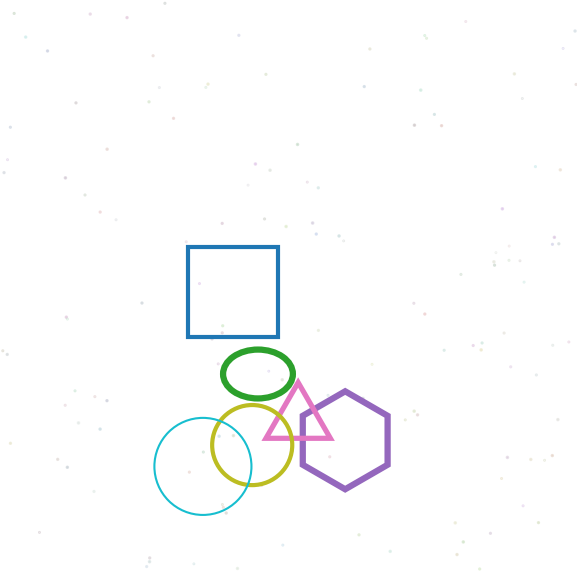[{"shape": "square", "thickness": 2, "radius": 0.39, "center": [0.403, 0.494]}, {"shape": "oval", "thickness": 3, "radius": 0.3, "center": [0.447, 0.352]}, {"shape": "hexagon", "thickness": 3, "radius": 0.42, "center": [0.598, 0.237]}, {"shape": "triangle", "thickness": 2.5, "radius": 0.32, "center": [0.516, 0.272]}, {"shape": "circle", "thickness": 2, "radius": 0.35, "center": [0.437, 0.228]}, {"shape": "circle", "thickness": 1, "radius": 0.42, "center": [0.351, 0.192]}]